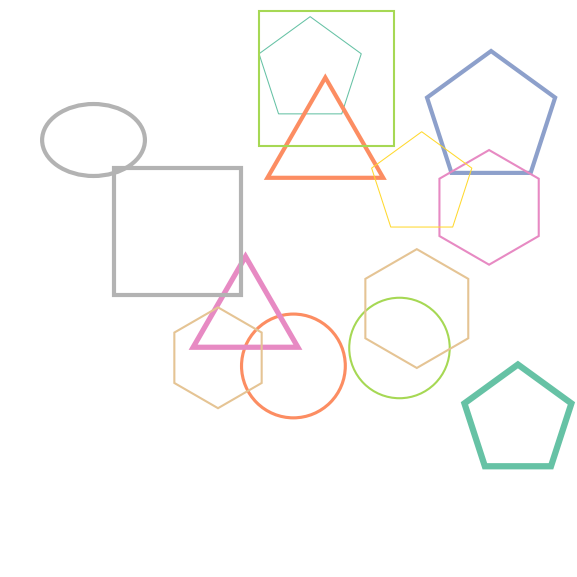[{"shape": "pentagon", "thickness": 3, "radius": 0.49, "center": [0.897, 0.271]}, {"shape": "pentagon", "thickness": 0.5, "radius": 0.47, "center": [0.537, 0.877]}, {"shape": "triangle", "thickness": 2, "radius": 0.58, "center": [0.563, 0.749]}, {"shape": "circle", "thickness": 1.5, "radius": 0.45, "center": [0.508, 0.365]}, {"shape": "pentagon", "thickness": 2, "radius": 0.58, "center": [0.85, 0.794]}, {"shape": "hexagon", "thickness": 1, "radius": 0.5, "center": [0.847, 0.64]}, {"shape": "triangle", "thickness": 2.5, "radius": 0.52, "center": [0.425, 0.45]}, {"shape": "square", "thickness": 1, "radius": 0.58, "center": [0.565, 0.864]}, {"shape": "circle", "thickness": 1, "radius": 0.43, "center": [0.692, 0.397]}, {"shape": "pentagon", "thickness": 0.5, "radius": 0.46, "center": [0.73, 0.68]}, {"shape": "hexagon", "thickness": 1, "radius": 0.44, "center": [0.378, 0.38]}, {"shape": "hexagon", "thickness": 1, "radius": 0.51, "center": [0.722, 0.465]}, {"shape": "square", "thickness": 2, "radius": 0.55, "center": [0.308, 0.598]}, {"shape": "oval", "thickness": 2, "radius": 0.45, "center": [0.162, 0.757]}]